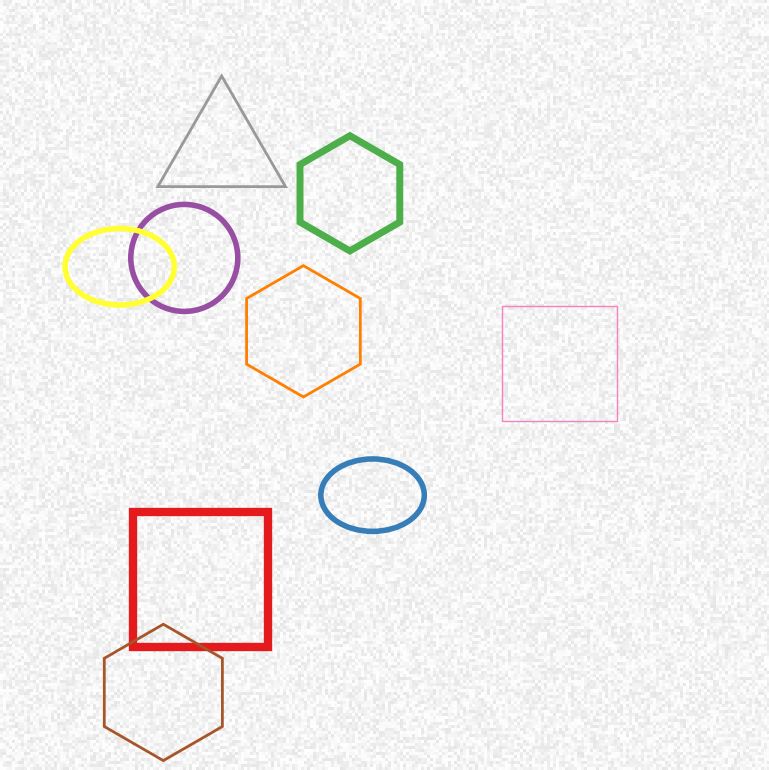[{"shape": "square", "thickness": 3, "radius": 0.44, "center": [0.26, 0.247]}, {"shape": "oval", "thickness": 2, "radius": 0.34, "center": [0.484, 0.357]}, {"shape": "hexagon", "thickness": 2.5, "radius": 0.37, "center": [0.454, 0.749]}, {"shape": "circle", "thickness": 2, "radius": 0.35, "center": [0.239, 0.665]}, {"shape": "hexagon", "thickness": 1, "radius": 0.43, "center": [0.394, 0.57]}, {"shape": "oval", "thickness": 2, "radius": 0.35, "center": [0.155, 0.654]}, {"shape": "hexagon", "thickness": 1, "radius": 0.44, "center": [0.212, 0.101]}, {"shape": "square", "thickness": 0.5, "radius": 0.37, "center": [0.727, 0.528]}, {"shape": "triangle", "thickness": 1, "radius": 0.48, "center": [0.288, 0.805]}]